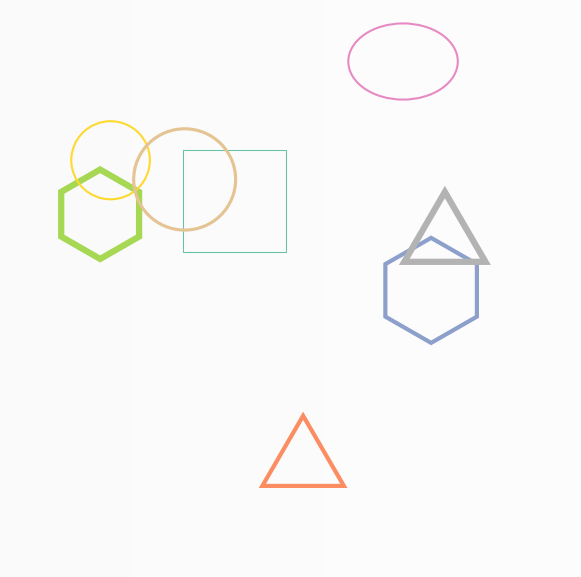[{"shape": "square", "thickness": 0.5, "radius": 0.44, "center": [0.403, 0.652]}, {"shape": "triangle", "thickness": 2, "radius": 0.4, "center": [0.521, 0.198]}, {"shape": "hexagon", "thickness": 2, "radius": 0.45, "center": [0.742, 0.496]}, {"shape": "oval", "thickness": 1, "radius": 0.47, "center": [0.693, 0.893]}, {"shape": "hexagon", "thickness": 3, "radius": 0.39, "center": [0.172, 0.628]}, {"shape": "circle", "thickness": 1, "radius": 0.34, "center": [0.19, 0.722]}, {"shape": "circle", "thickness": 1.5, "radius": 0.44, "center": [0.318, 0.688]}, {"shape": "triangle", "thickness": 3, "radius": 0.4, "center": [0.765, 0.586]}]